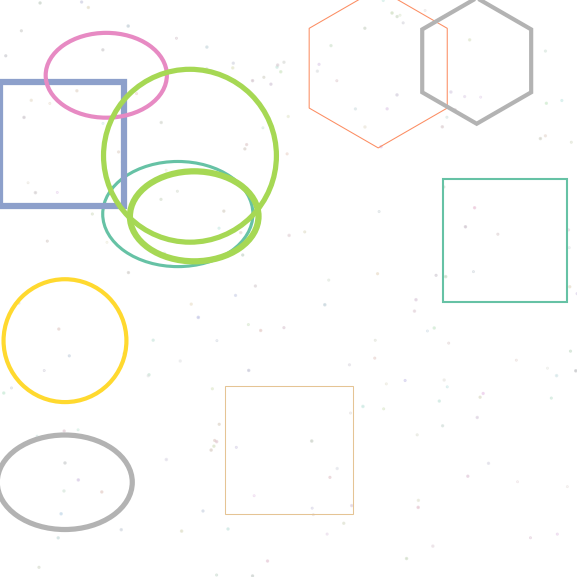[{"shape": "oval", "thickness": 1.5, "radius": 0.65, "center": [0.308, 0.628]}, {"shape": "square", "thickness": 1, "radius": 0.54, "center": [0.874, 0.583]}, {"shape": "hexagon", "thickness": 0.5, "radius": 0.69, "center": [0.655, 0.881]}, {"shape": "square", "thickness": 3, "radius": 0.54, "center": [0.107, 0.75]}, {"shape": "oval", "thickness": 2, "radius": 0.52, "center": [0.184, 0.869]}, {"shape": "circle", "thickness": 2.5, "radius": 0.75, "center": [0.329, 0.729]}, {"shape": "oval", "thickness": 3, "radius": 0.56, "center": [0.336, 0.625]}, {"shape": "circle", "thickness": 2, "radius": 0.53, "center": [0.113, 0.409]}, {"shape": "square", "thickness": 0.5, "radius": 0.55, "center": [0.501, 0.219]}, {"shape": "oval", "thickness": 2.5, "radius": 0.58, "center": [0.112, 0.164]}, {"shape": "hexagon", "thickness": 2, "radius": 0.54, "center": [0.825, 0.894]}]